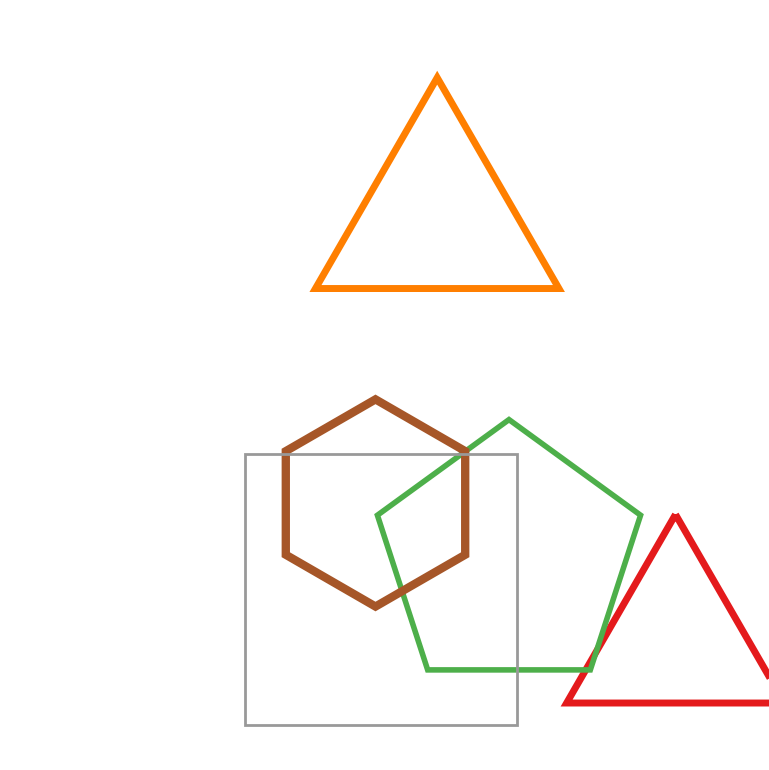[{"shape": "triangle", "thickness": 2.5, "radius": 0.82, "center": [0.877, 0.169]}, {"shape": "pentagon", "thickness": 2, "radius": 0.9, "center": [0.661, 0.275]}, {"shape": "triangle", "thickness": 2.5, "radius": 0.91, "center": [0.568, 0.717]}, {"shape": "hexagon", "thickness": 3, "radius": 0.67, "center": [0.488, 0.347]}, {"shape": "square", "thickness": 1, "radius": 0.88, "center": [0.495, 0.234]}]